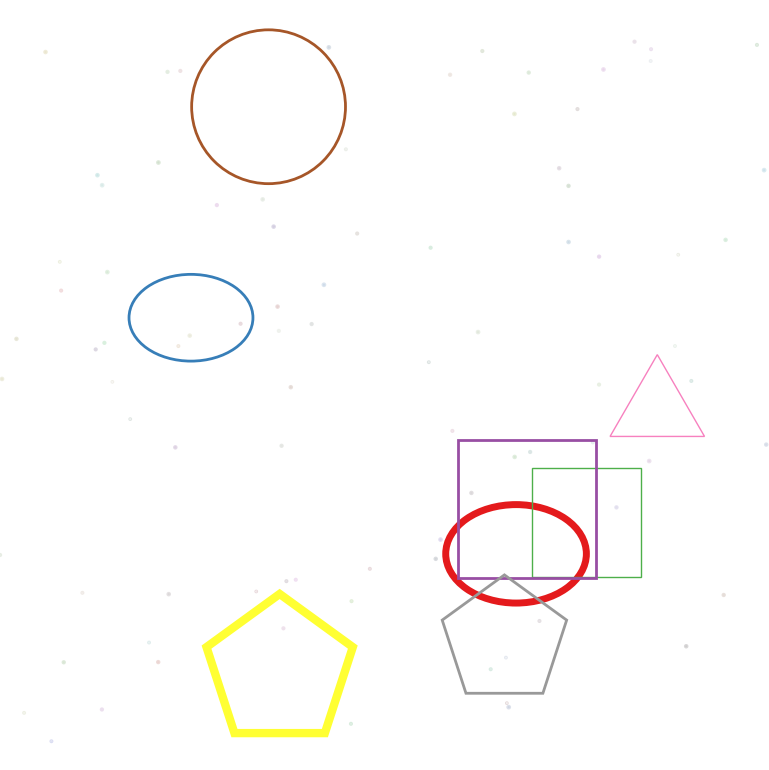[{"shape": "oval", "thickness": 2.5, "radius": 0.46, "center": [0.67, 0.281]}, {"shape": "oval", "thickness": 1, "radius": 0.4, "center": [0.248, 0.587]}, {"shape": "square", "thickness": 0.5, "radius": 0.35, "center": [0.762, 0.322]}, {"shape": "square", "thickness": 1, "radius": 0.45, "center": [0.684, 0.339]}, {"shape": "pentagon", "thickness": 3, "radius": 0.5, "center": [0.363, 0.129]}, {"shape": "circle", "thickness": 1, "radius": 0.5, "center": [0.349, 0.861]}, {"shape": "triangle", "thickness": 0.5, "radius": 0.35, "center": [0.854, 0.469]}, {"shape": "pentagon", "thickness": 1, "radius": 0.42, "center": [0.655, 0.168]}]